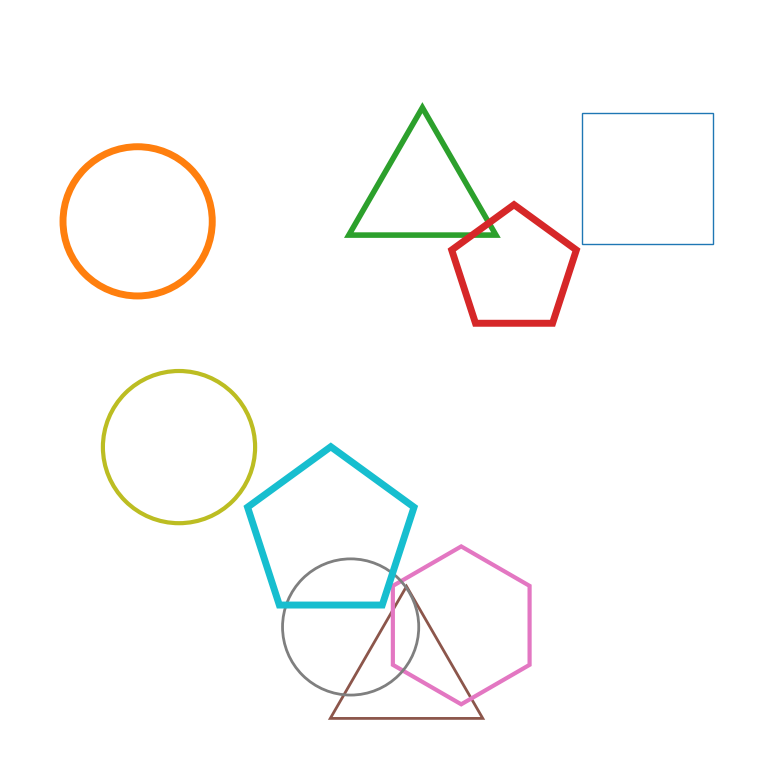[{"shape": "square", "thickness": 0.5, "radius": 0.42, "center": [0.841, 0.768]}, {"shape": "circle", "thickness": 2.5, "radius": 0.48, "center": [0.179, 0.713]}, {"shape": "triangle", "thickness": 2, "radius": 0.55, "center": [0.549, 0.75]}, {"shape": "pentagon", "thickness": 2.5, "radius": 0.43, "center": [0.668, 0.649]}, {"shape": "triangle", "thickness": 1, "radius": 0.57, "center": [0.528, 0.124]}, {"shape": "hexagon", "thickness": 1.5, "radius": 0.51, "center": [0.599, 0.188]}, {"shape": "circle", "thickness": 1, "radius": 0.44, "center": [0.455, 0.186]}, {"shape": "circle", "thickness": 1.5, "radius": 0.49, "center": [0.232, 0.419]}, {"shape": "pentagon", "thickness": 2.5, "radius": 0.57, "center": [0.43, 0.306]}]